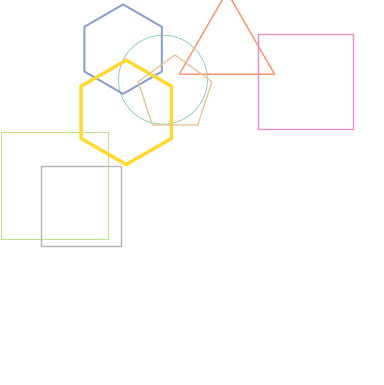[{"shape": "circle", "thickness": 0.5, "radius": 0.58, "center": [0.423, 0.793]}, {"shape": "triangle", "thickness": 1, "radius": 0.71, "center": [0.589, 0.879]}, {"shape": "hexagon", "thickness": 1.5, "radius": 0.58, "center": [0.32, 0.872]}, {"shape": "square", "thickness": 1, "radius": 0.62, "center": [0.795, 0.789]}, {"shape": "square", "thickness": 0.5, "radius": 0.69, "center": [0.142, 0.518]}, {"shape": "hexagon", "thickness": 2.5, "radius": 0.68, "center": [0.328, 0.708]}, {"shape": "pentagon", "thickness": 1, "radius": 0.5, "center": [0.455, 0.757]}, {"shape": "square", "thickness": 1, "radius": 0.52, "center": [0.209, 0.466]}]